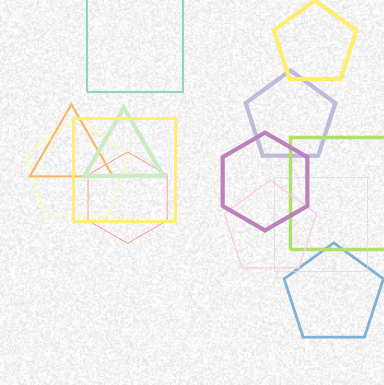[{"shape": "square", "thickness": 1.5, "radius": 0.62, "center": [0.351, 0.886]}, {"shape": "pentagon", "thickness": 1, "radius": 0.71, "center": [0.2, 0.554]}, {"shape": "pentagon", "thickness": 3, "radius": 0.61, "center": [0.754, 0.695]}, {"shape": "hexagon", "thickness": 0.5, "radius": 0.59, "center": [0.331, 0.487]}, {"shape": "pentagon", "thickness": 2, "radius": 0.68, "center": [0.867, 0.234]}, {"shape": "triangle", "thickness": 1.5, "radius": 0.62, "center": [0.185, 0.604]}, {"shape": "square", "thickness": 2.5, "radius": 0.73, "center": [0.898, 0.498]}, {"shape": "pentagon", "thickness": 1, "radius": 0.63, "center": [0.702, 0.406]}, {"shape": "square", "thickness": 0.5, "radius": 0.61, "center": [0.833, 0.418]}, {"shape": "hexagon", "thickness": 3, "radius": 0.63, "center": [0.688, 0.528]}, {"shape": "triangle", "thickness": 3, "radius": 0.59, "center": [0.322, 0.602]}, {"shape": "pentagon", "thickness": 3, "radius": 0.56, "center": [0.818, 0.886]}, {"shape": "square", "thickness": 2, "radius": 0.67, "center": [0.322, 0.559]}]